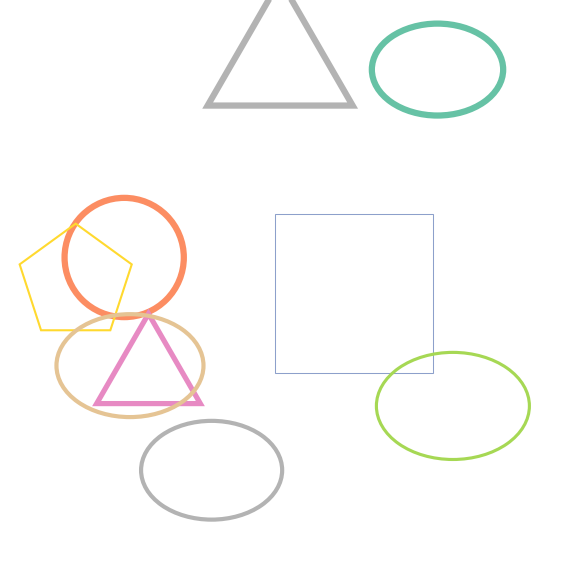[{"shape": "oval", "thickness": 3, "radius": 0.57, "center": [0.758, 0.879]}, {"shape": "circle", "thickness": 3, "radius": 0.52, "center": [0.215, 0.553]}, {"shape": "square", "thickness": 0.5, "radius": 0.68, "center": [0.613, 0.491]}, {"shape": "triangle", "thickness": 2.5, "radius": 0.52, "center": [0.257, 0.352]}, {"shape": "oval", "thickness": 1.5, "radius": 0.66, "center": [0.784, 0.296]}, {"shape": "pentagon", "thickness": 1, "radius": 0.51, "center": [0.131, 0.51]}, {"shape": "oval", "thickness": 2, "radius": 0.64, "center": [0.225, 0.366]}, {"shape": "oval", "thickness": 2, "radius": 0.61, "center": [0.366, 0.185]}, {"shape": "triangle", "thickness": 3, "radius": 0.72, "center": [0.485, 0.889]}]